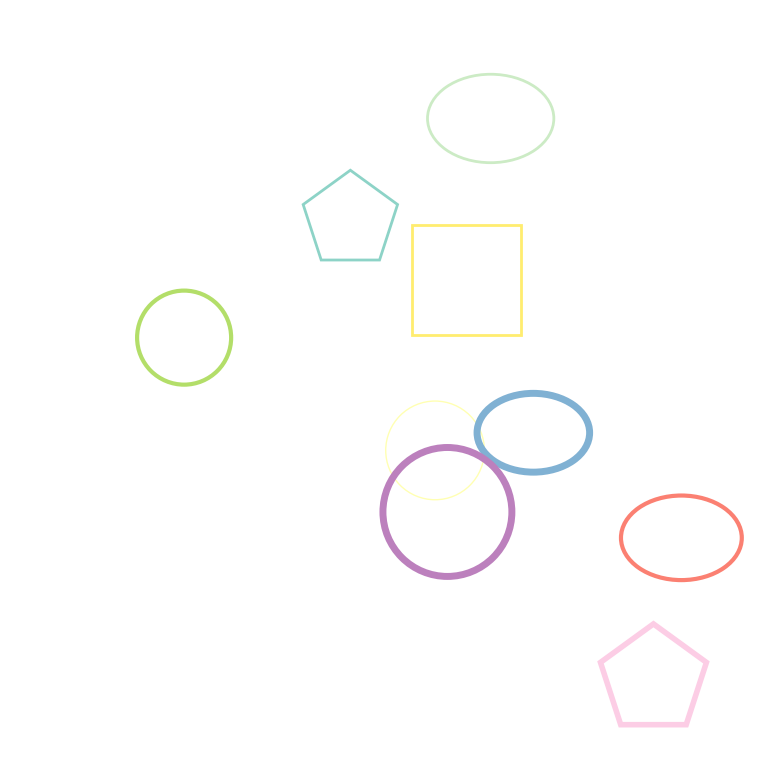[{"shape": "pentagon", "thickness": 1, "radius": 0.32, "center": [0.455, 0.714]}, {"shape": "circle", "thickness": 0.5, "radius": 0.32, "center": [0.565, 0.415]}, {"shape": "oval", "thickness": 1.5, "radius": 0.39, "center": [0.885, 0.302]}, {"shape": "oval", "thickness": 2.5, "radius": 0.37, "center": [0.693, 0.438]}, {"shape": "circle", "thickness": 1.5, "radius": 0.31, "center": [0.239, 0.562]}, {"shape": "pentagon", "thickness": 2, "radius": 0.36, "center": [0.849, 0.117]}, {"shape": "circle", "thickness": 2.5, "radius": 0.42, "center": [0.581, 0.335]}, {"shape": "oval", "thickness": 1, "radius": 0.41, "center": [0.637, 0.846]}, {"shape": "square", "thickness": 1, "radius": 0.35, "center": [0.606, 0.636]}]